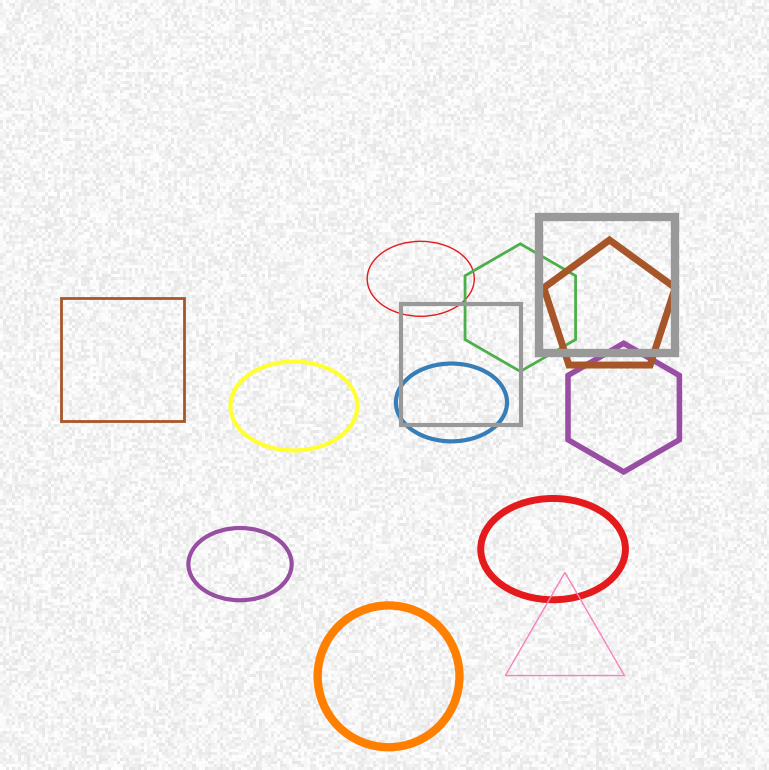[{"shape": "oval", "thickness": 2.5, "radius": 0.47, "center": [0.718, 0.287]}, {"shape": "oval", "thickness": 0.5, "radius": 0.35, "center": [0.546, 0.638]}, {"shape": "oval", "thickness": 1.5, "radius": 0.36, "center": [0.586, 0.477]}, {"shape": "hexagon", "thickness": 1, "radius": 0.41, "center": [0.676, 0.6]}, {"shape": "hexagon", "thickness": 2, "radius": 0.42, "center": [0.81, 0.471]}, {"shape": "oval", "thickness": 1.5, "radius": 0.34, "center": [0.312, 0.267]}, {"shape": "circle", "thickness": 3, "radius": 0.46, "center": [0.505, 0.122]}, {"shape": "oval", "thickness": 1.5, "radius": 0.41, "center": [0.382, 0.473]}, {"shape": "pentagon", "thickness": 2.5, "radius": 0.45, "center": [0.792, 0.599]}, {"shape": "square", "thickness": 1, "radius": 0.4, "center": [0.159, 0.533]}, {"shape": "triangle", "thickness": 0.5, "radius": 0.45, "center": [0.734, 0.167]}, {"shape": "square", "thickness": 1.5, "radius": 0.39, "center": [0.599, 0.527]}, {"shape": "square", "thickness": 3, "radius": 0.44, "center": [0.788, 0.63]}]